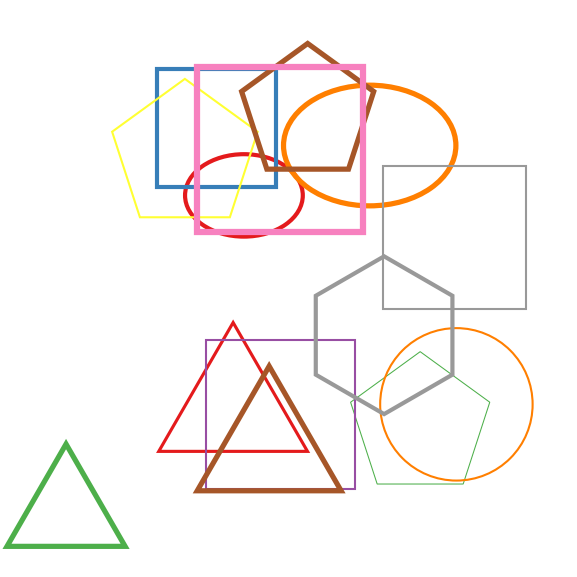[{"shape": "triangle", "thickness": 1.5, "radius": 0.74, "center": [0.404, 0.292]}, {"shape": "oval", "thickness": 2, "radius": 0.51, "center": [0.422, 0.661]}, {"shape": "square", "thickness": 2, "radius": 0.51, "center": [0.375, 0.778]}, {"shape": "triangle", "thickness": 2.5, "radius": 0.59, "center": [0.114, 0.112]}, {"shape": "pentagon", "thickness": 0.5, "radius": 0.63, "center": [0.728, 0.263]}, {"shape": "square", "thickness": 1, "radius": 0.65, "center": [0.486, 0.282]}, {"shape": "oval", "thickness": 2.5, "radius": 0.75, "center": [0.64, 0.747]}, {"shape": "circle", "thickness": 1, "radius": 0.66, "center": [0.79, 0.299]}, {"shape": "pentagon", "thickness": 1, "radius": 0.66, "center": [0.32, 0.73]}, {"shape": "pentagon", "thickness": 2.5, "radius": 0.6, "center": [0.533, 0.804]}, {"shape": "triangle", "thickness": 2.5, "radius": 0.72, "center": [0.466, 0.221]}, {"shape": "square", "thickness": 3, "radius": 0.72, "center": [0.485, 0.74]}, {"shape": "hexagon", "thickness": 2, "radius": 0.68, "center": [0.665, 0.419]}, {"shape": "square", "thickness": 1, "radius": 0.62, "center": [0.788, 0.588]}]